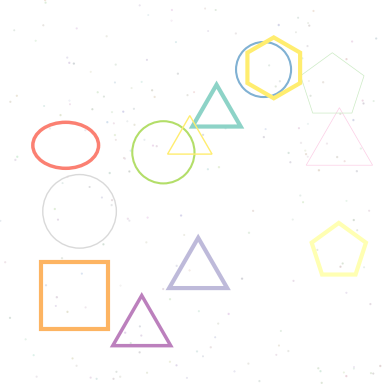[{"shape": "triangle", "thickness": 3, "radius": 0.36, "center": [0.562, 0.708]}, {"shape": "pentagon", "thickness": 3, "radius": 0.37, "center": [0.88, 0.347]}, {"shape": "triangle", "thickness": 3, "radius": 0.44, "center": [0.515, 0.295]}, {"shape": "oval", "thickness": 2.5, "radius": 0.43, "center": [0.171, 0.623]}, {"shape": "circle", "thickness": 1.5, "radius": 0.36, "center": [0.685, 0.819]}, {"shape": "square", "thickness": 3, "radius": 0.43, "center": [0.194, 0.233]}, {"shape": "circle", "thickness": 1.5, "radius": 0.4, "center": [0.424, 0.604]}, {"shape": "triangle", "thickness": 0.5, "radius": 0.5, "center": [0.882, 0.621]}, {"shape": "circle", "thickness": 1, "radius": 0.48, "center": [0.207, 0.451]}, {"shape": "triangle", "thickness": 2.5, "radius": 0.43, "center": [0.368, 0.146]}, {"shape": "pentagon", "thickness": 0.5, "radius": 0.43, "center": [0.863, 0.776]}, {"shape": "triangle", "thickness": 1, "radius": 0.33, "center": [0.493, 0.633]}, {"shape": "hexagon", "thickness": 3, "radius": 0.4, "center": [0.711, 0.824]}]